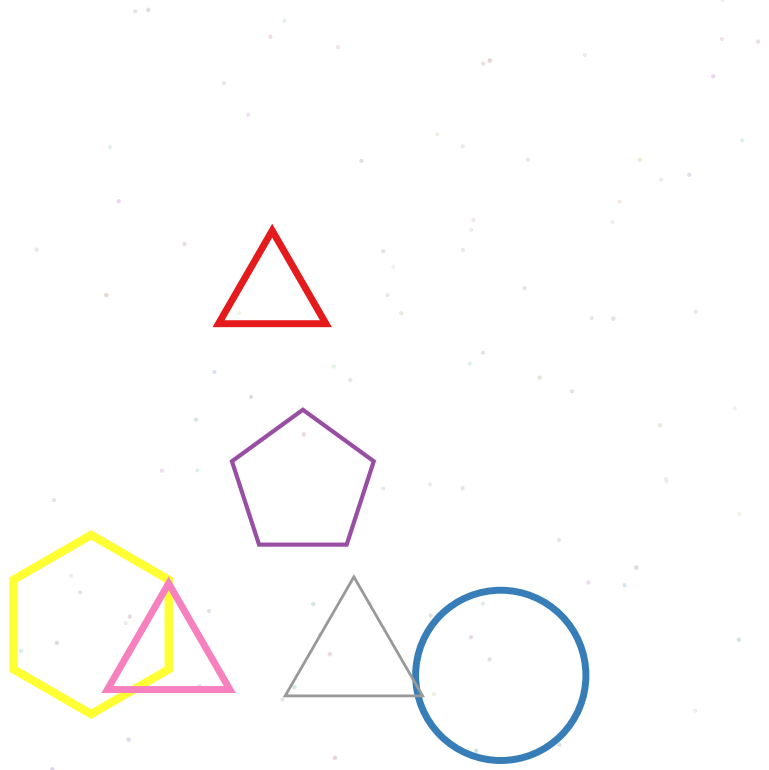[{"shape": "triangle", "thickness": 2.5, "radius": 0.4, "center": [0.354, 0.62]}, {"shape": "circle", "thickness": 2.5, "radius": 0.55, "center": [0.65, 0.123]}, {"shape": "pentagon", "thickness": 1.5, "radius": 0.48, "center": [0.393, 0.371]}, {"shape": "hexagon", "thickness": 3, "radius": 0.58, "center": [0.118, 0.189]}, {"shape": "triangle", "thickness": 2.5, "radius": 0.46, "center": [0.219, 0.15]}, {"shape": "triangle", "thickness": 1, "radius": 0.52, "center": [0.46, 0.148]}]